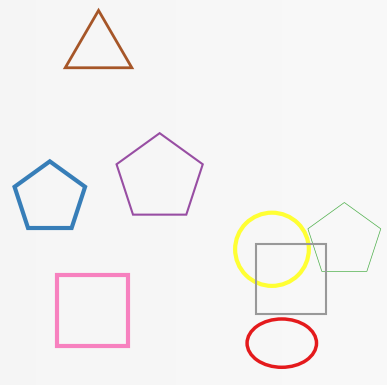[{"shape": "oval", "thickness": 2.5, "radius": 0.45, "center": [0.727, 0.109]}, {"shape": "pentagon", "thickness": 3, "radius": 0.48, "center": [0.129, 0.485]}, {"shape": "pentagon", "thickness": 0.5, "radius": 0.49, "center": [0.889, 0.375]}, {"shape": "pentagon", "thickness": 1.5, "radius": 0.58, "center": [0.412, 0.537]}, {"shape": "circle", "thickness": 3, "radius": 0.48, "center": [0.702, 0.352]}, {"shape": "triangle", "thickness": 2, "radius": 0.5, "center": [0.254, 0.874]}, {"shape": "square", "thickness": 3, "radius": 0.46, "center": [0.239, 0.194]}, {"shape": "square", "thickness": 1.5, "radius": 0.45, "center": [0.75, 0.275]}]